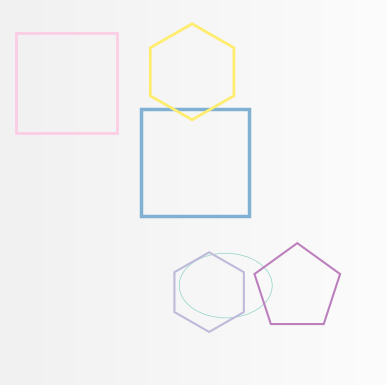[{"shape": "oval", "thickness": 0.5, "radius": 0.6, "center": [0.582, 0.258]}, {"shape": "hexagon", "thickness": 1.5, "radius": 0.52, "center": [0.54, 0.241]}, {"shape": "square", "thickness": 2.5, "radius": 0.69, "center": [0.503, 0.579]}, {"shape": "square", "thickness": 2, "radius": 0.65, "center": [0.172, 0.785]}, {"shape": "pentagon", "thickness": 1.5, "radius": 0.58, "center": [0.767, 0.252]}, {"shape": "hexagon", "thickness": 2, "radius": 0.62, "center": [0.496, 0.814]}]